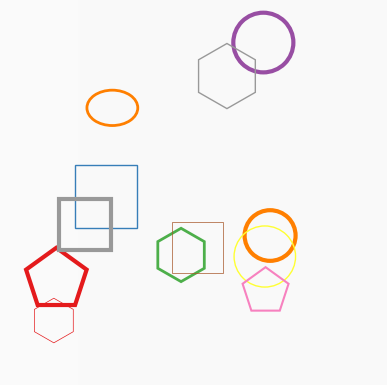[{"shape": "pentagon", "thickness": 3, "radius": 0.41, "center": [0.145, 0.274]}, {"shape": "hexagon", "thickness": 0.5, "radius": 0.29, "center": [0.139, 0.167]}, {"shape": "square", "thickness": 1, "radius": 0.4, "center": [0.274, 0.49]}, {"shape": "hexagon", "thickness": 2, "radius": 0.35, "center": [0.467, 0.338]}, {"shape": "circle", "thickness": 3, "radius": 0.39, "center": [0.68, 0.89]}, {"shape": "oval", "thickness": 2, "radius": 0.33, "center": [0.29, 0.72]}, {"shape": "circle", "thickness": 3, "radius": 0.33, "center": [0.697, 0.388]}, {"shape": "circle", "thickness": 1, "radius": 0.4, "center": [0.683, 0.334]}, {"shape": "square", "thickness": 0.5, "radius": 0.33, "center": [0.51, 0.357]}, {"shape": "pentagon", "thickness": 1.5, "radius": 0.31, "center": [0.685, 0.244]}, {"shape": "hexagon", "thickness": 1, "radius": 0.42, "center": [0.586, 0.802]}, {"shape": "square", "thickness": 3, "radius": 0.33, "center": [0.219, 0.416]}]